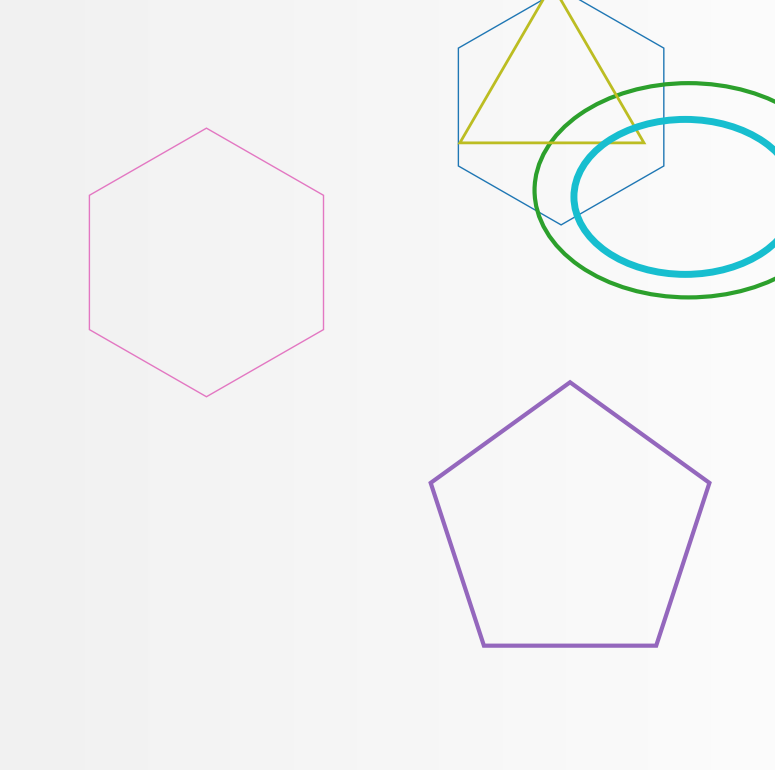[{"shape": "hexagon", "thickness": 0.5, "radius": 0.77, "center": [0.724, 0.861]}, {"shape": "oval", "thickness": 1.5, "radius": 0.99, "center": [0.889, 0.753]}, {"shape": "pentagon", "thickness": 1.5, "radius": 0.95, "center": [0.736, 0.314]}, {"shape": "hexagon", "thickness": 0.5, "radius": 0.87, "center": [0.266, 0.659]}, {"shape": "triangle", "thickness": 1, "radius": 0.69, "center": [0.712, 0.883]}, {"shape": "oval", "thickness": 2.5, "radius": 0.72, "center": [0.884, 0.744]}]